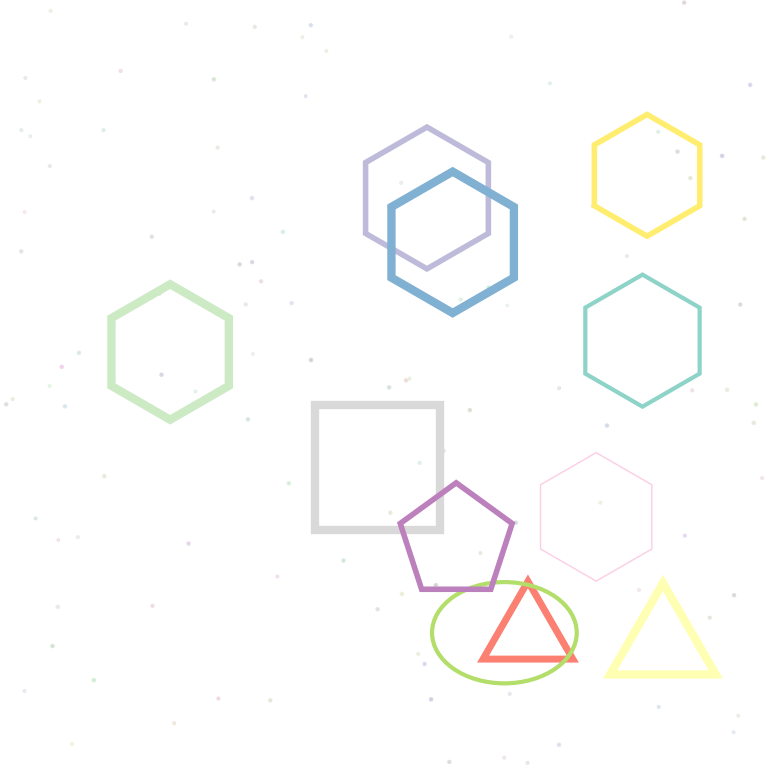[{"shape": "hexagon", "thickness": 1.5, "radius": 0.43, "center": [0.834, 0.558]}, {"shape": "triangle", "thickness": 3, "radius": 0.4, "center": [0.861, 0.164]}, {"shape": "hexagon", "thickness": 2, "radius": 0.46, "center": [0.555, 0.743]}, {"shape": "triangle", "thickness": 2.5, "radius": 0.34, "center": [0.686, 0.178]}, {"shape": "hexagon", "thickness": 3, "radius": 0.46, "center": [0.588, 0.685]}, {"shape": "oval", "thickness": 1.5, "radius": 0.47, "center": [0.655, 0.178]}, {"shape": "hexagon", "thickness": 0.5, "radius": 0.42, "center": [0.774, 0.329]}, {"shape": "square", "thickness": 3, "radius": 0.41, "center": [0.49, 0.393]}, {"shape": "pentagon", "thickness": 2, "radius": 0.38, "center": [0.592, 0.297]}, {"shape": "hexagon", "thickness": 3, "radius": 0.44, "center": [0.221, 0.543]}, {"shape": "hexagon", "thickness": 2, "radius": 0.4, "center": [0.84, 0.772]}]